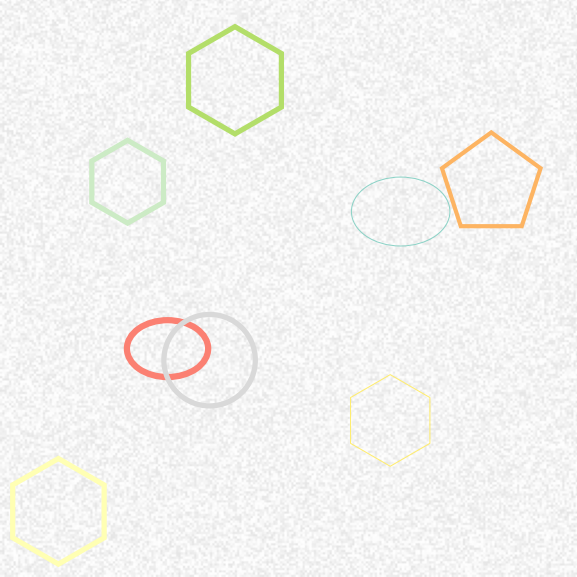[{"shape": "oval", "thickness": 0.5, "radius": 0.43, "center": [0.694, 0.633]}, {"shape": "hexagon", "thickness": 2.5, "radius": 0.46, "center": [0.101, 0.114]}, {"shape": "oval", "thickness": 3, "radius": 0.35, "center": [0.29, 0.395]}, {"shape": "pentagon", "thickness": 2, "radius": 0.45, "center": [0.851, 0.68]}, {"shape": "hexagon", "thickness": 2.5, "radius": 0.46, "center": [0.407, 0.86]}, {"shape": "circle", "thickness": 2.5, "radius": 0.4, "center": [0.363, 0.375]}, {"shape": "hexagon", "thickness": 2.5, "radius": 0.36, "center": [0.221, 0.684]}, {"shape": "hexagon", "thickness": 0.5, "radius": 0.4, "center": [0.676, 0.271]}]